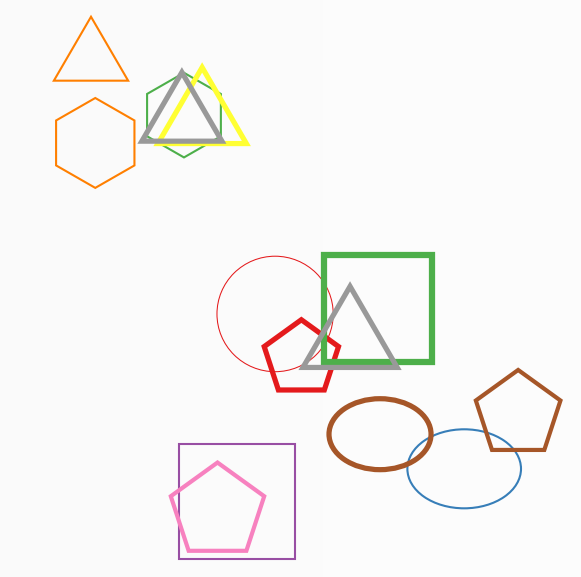[{"shape": "circle", "thickness": 0.5, "radius": 0.5, "center": [0.473, 0.455]}, {"shape": "pentagon", "thickness": 2.5, "radius": 0.34, "center": [0.518, 0.378]}, {"shape": "oval", "thickness": 1, "radius": 0.49, "center": [0.799, 0.187]}, {"shape": "square", "thickness": 3, "radius": 0.47, "center": [0.651, 0.465]}, {"shape": "hexagon", "thickness": 1, "radius": 0.37, "center": [0.317, 0.8]}, {"shape": "square", "thickness": 1, "radius": 0.5, "center": [0.408, 0.131]}, {"shape": "triangle", "thickness": 1, "radius": 0.37, "center": [0.157, 0.896]}, {"shape": "hexagon", "thickness": 1, "radius": 0.39, "center": [0.164, 0.752]}, {"shape": "triangle", "thickness": 2.5, "radius": 0.44, "center": [0.348, 0.794]}, {"shape": "pentagon", "thickness": 2, "radius": 0.38, "center": [0.891, 0.282]}, {"shape": "oval", "thickness": 2.5, "radius": 0.44, "center": [0.654, 0.247]}, {"shape": "pentagon", "thickness": 2, "radius": 0.42, "center": [0.374, 0.114]}, {"shape": "triangle", "thickness": 2.5, "radius": 0.47, "center": [0.602, 0.41]}, {"shape": "triangle", "thickness": 2.5, "radius": 0.4, "center": [0.313, 0.794]}]